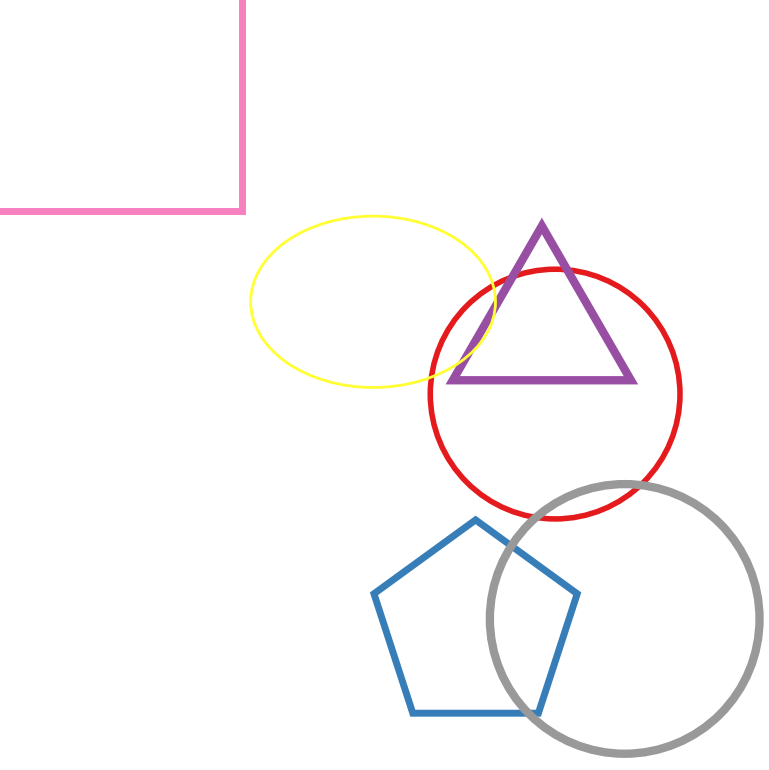[{"shape": "circle", "thickness": 2, "radius": 0.81, "center": [0.721, 0.488]}, {"shape": "pentagon", "thickness": 2.5, "radius": 0.69, "center": [0.618, 0.186]}, {"shape": "triangle", "thickness": 3, "radius": 0.67, "center": [0.704, 0.573]}, {"shape": "oval", "thickness": 1, "radius": 0.79, "center": [0.485, 0.608]}, {"shape": "square", "thickness": 2.5, "radius": 0.86, "center": [0.142, 0.899]}, {"shape": "circle", "thickness": 3, "radius": 0.88, "center": [0.811, 0.196]}]